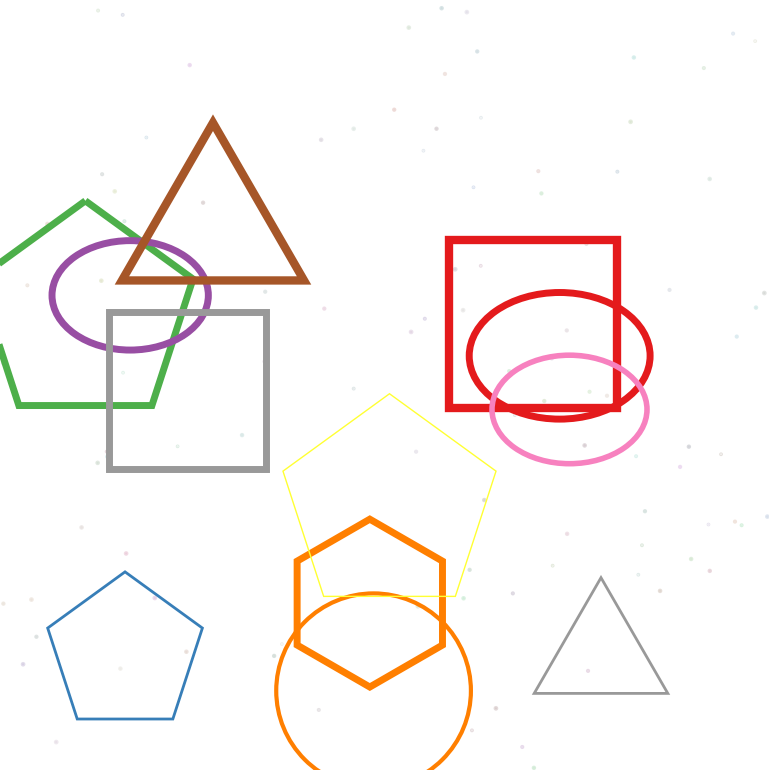[{"shape": "square", "thickness": 3, "radius": 0.55, "center": [0.693, 0.579]}, {"shape": "oval", "thickness": 2.5, "radius": 0.59, "center": [0.727, 0.538]}, {"shape": "pentagon", "thickness": 1, "radius": 0.53, "center": [0.162, 0.152]}, {"shape": "pentagon", "thickness": 2.5, "radius": 0.73, "center": [0.111, 0.592]}, {"shape": "oval", "thickness": 2.5, "radius": 0.51, "center": [0.169, 0.616]}, {"shape": "hexagon", "thickness": 2.5, "radius": 0.54, "center": [0.48, 0.217]}, {"shape": "circle", "thickness": 1.5, "radius": 0.63, "center": [0.485, 0.103]}, {"shape": "pentagon", "thickness": 0.5, "radius": 0.73, "center": [0.506, 0.343]}, {"shape": "triangle", "thickness": 3, "radius": 0.68, "center": [0.277, 0.704]}, {"shape": "oval", "thickness": 2, "radius": 0.5, "center": [0.74, 0.468]}, {"shape": "triangle", "thickness": 1, "radius": 0.5, "center": [0.781, 0.15]}, {"shape": "square", "thickness": 2.5, "radius": 0.51, "center": [0.243, 0.493]}]